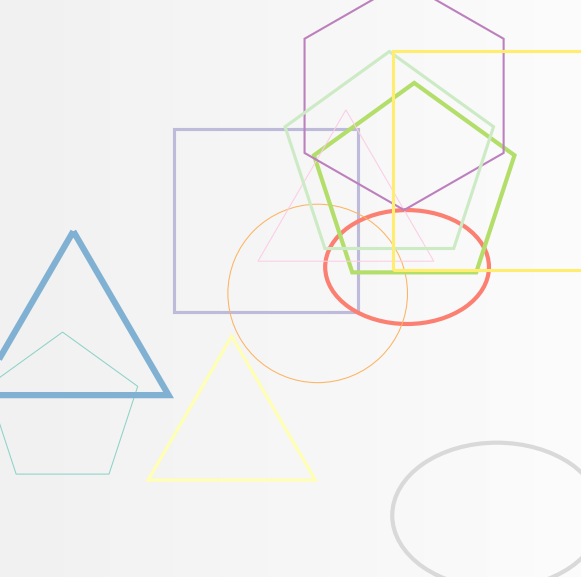[{"shape": "pentagon", "thickness": 0.5, "radius": 0.68, "center": [0.108, 0.288]}, {"shape": "triangle", "thickness": 1.5, "radius": 0.83, "center": [0.399, 0.251]}, {"shape": "square", "thickness": 1.5, "radius": 0.79, "center": [0.458, 0.616]}, {"shape": "oval", "thickness": 2, "radius": 0.7, "center": [0.7, 0.537]}, {"shape": "triangle", "thickness": 3, "radius": 0.95, "center": [0.126, 0.41]}, {"shape": "circle", "thickness": 0.5, "radius": 0.77, "center": [0.547, 0.491]}, {"shape": "pentagon", "thickness": 2, "radius": 0.91, "center": [0.713, 0.674]}, {"shape": "triangle", "thickness": 0.5, "radius": 0.87, "center": [0.595, 0.634]}, {"shape": "oval", "thickness": 2, "radius": 0.9, "center": [0.855, 0.107]}, {"shape": "hexagon", "thickness": 1, "radius": 0.99, "center": [0.695, 0.833]}, {"shape": "pentagon", "thickness": 1.5, "radius": 0.94, "center": [0.67, 0.721]}, {"shape": "square", "thickness": 1.5, "radius": 0.95, "center": [0.866, 0.721]}]